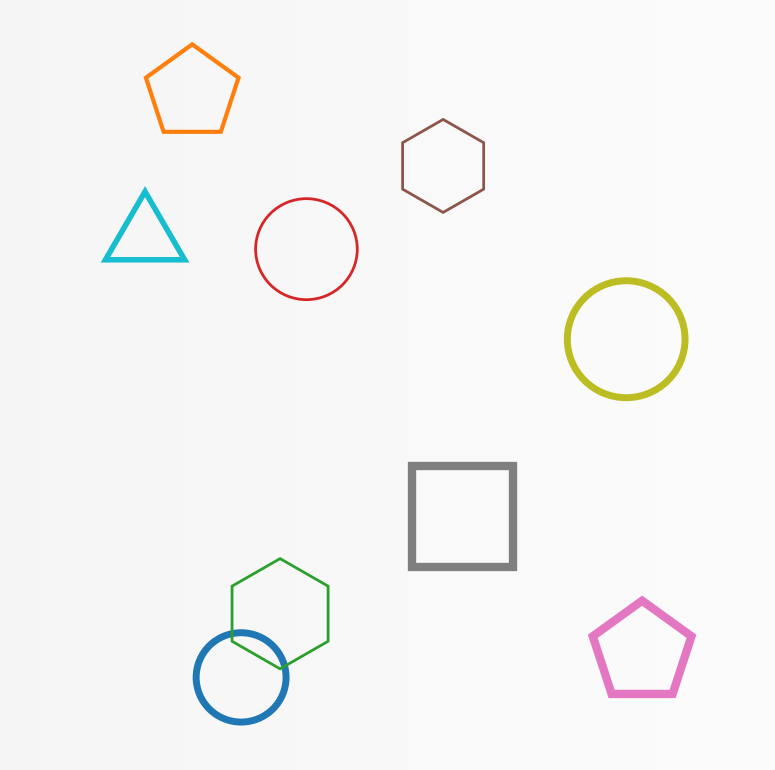[{"shape": "circle", "thickness": 2.5, "radius": 0.29, "center": [0.311, 0.12]}, {"shape": "pentagon", "thickness": 1.5, "radius": 0.31, "center": [0.248, 0.88]}, {"shape": "hexagon", "thickness": 1, "radius": 0.36, "center": [0.361, 0.203]}, {"shape": "circle", "thickness": 1, "radius": 0.33, "center": [0.395, 0.676]}, {"shape": "hexagon", "thickness": 1, "radius": 0.3, "center": [0.572, 0.785]}, {"shape": "pentagon", "thickness": 3, "radius": 0.33, "center": [0.829, 0.153]}, {"shape": "square", "thickness": 3, "radius": 0.33, "center": [0.597, 0.329]}, {"shape": "circle", "thickness": 2.5, "radius": 0.38, "center": [0.808, 0.559]}, {"shape": "triangle", "thickness": 2, "radius": 0.29, "center": [0.187, 0.692]}]